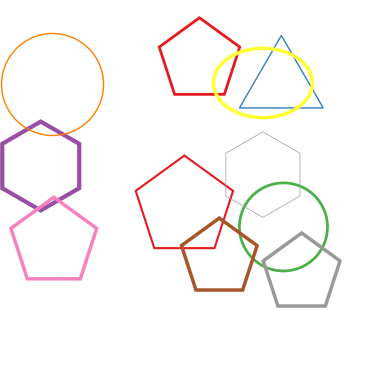[{"shape": "pentagon", "thickness": 1.5, "radius": 0.66, "center": [0.479, 0.463]}, {"shape": "pentagon", "thickness": 2, "radius": 0.55, "center": [0.518, 0.844]}, {"shape": "triangle", "thickness": 1, "radius": 0.63, "center": [0.731, 0.782]}, {"shape": "circle", "thickness": 2, "radius": 0.57, "center": [0.736, 0.411]}, {"shape": "hexagon", "thickness": 3, "radius": 0.58, "center": [0.106, 0.569]}, {"shape": "circle", "thickness": 1, "radius": 0.66, "center": [0.137, 0.781]}, {"shape": "oval", "thickness": 2.5, "radius": 0.64, "center": [0.683, 0.785]}, {"shape": "pentagon", "thickness": 2.5, "radius": 0.52, "center": [0.57, 0.33]}, {"shape": "pentagon", "thickness": 2.5, "radius": 0.59, "center": [0.14, 0.371]}, {"shape": "pentagon", "thickness": 2.5, "radius": 0.52, "center": [0.783, 0.29]}, {"shape": "hexagon", "thickness": 0.5, "radius": 0.56, "center": [0.683, 0.546]}]